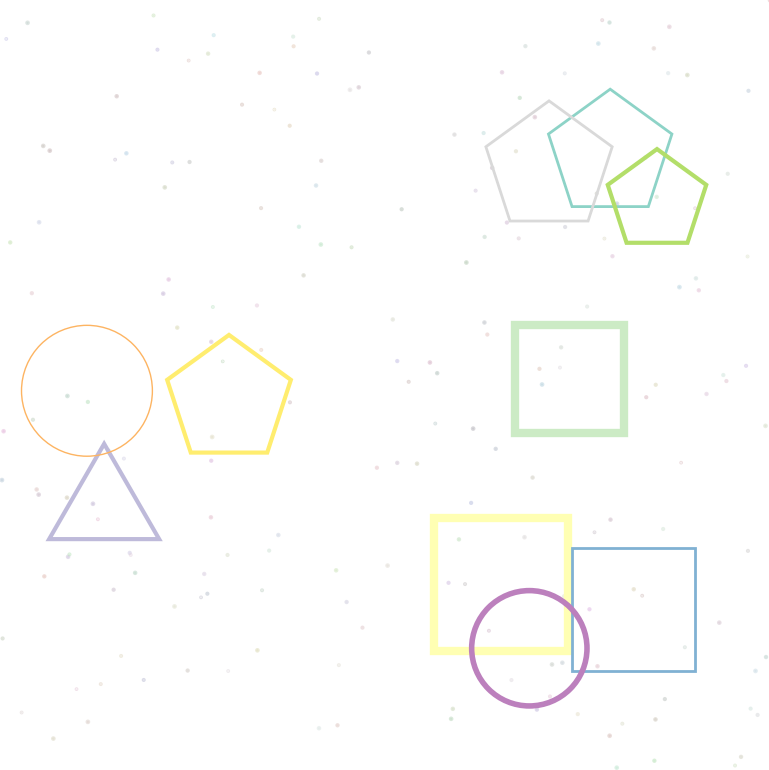[{"shape": "pentagon", "thickness": 1, "radius": 0.42, "center": [0.792, 0.8]}, {"shape": "square", "thickness": 3, "radius": 0.43, "center": [0.651, 0.241]}, {"shape": "triangle", "thickness": 1.5, "radius": 0.41, "center": [0.135, 0.341]}, {"shape": "square", "thickness": 1, "radius": 0.4, "center": [0.823, 0.209]}, {"shape": "circle", "thickness": 0.5, "radius": 0.42, "center": [0.113, 0.493]}, {"shape": "pentagon", "thickness": 1.5, "radius": 0.34, "center": [0.853, 0.739]}, {"shape": "pentagon", "thickness": 1, "radius": 0.43, "center": [0.713, 0.783]}, {"shape": "circle", "thickness": 2, "radius": 0.37, "center": [0.687, 0.158]}, {"shape": "square", "thickness": 3, "radius": 0.35, "center": [0.74, 0.508]}, {"shape": "pentagon", "thickness": 1.5, "radius": 0.42, "center": [0.297, 0.481]}]